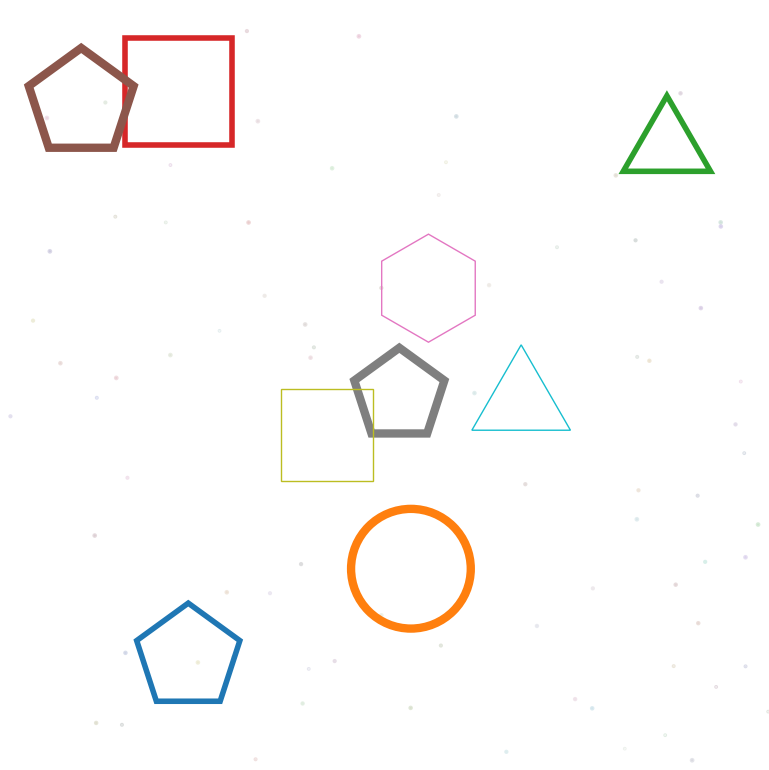[{"shape": "pentagon", "thickness": 2, "radius": 0.35, "center": [0.244, 0.146]}, {"shape": "circle", "thickness": 3, "radius": 0.39, "center": [0.534, 0.261]}, {"shape": "triangle", "thickness": 2, "radius": 0.33, "center": [0.866, 0.81]}, {"shape": "square", "thickness": 2, "radius": 0.35, "center": [0.232, 0.881]}, {"shape": "pentagon", "thickness": 3, "radius": 0.36, "center": [0.105, 0.866]}, {"shape": "hexagon", "thickness": 0.5, "radius": 0.35, "center": [0.556, 0.626]}, {"shape": "pentagon", "thickness": 3, "radius": 0.31, "center": [0.519, 0.487]}, {"shape": "square", "thickness": 0.5, "radius": 0.3, "center": [0.425, 0.435]}, {"shape": "triangle", "thickness": 0.5, "radius": 0.37, "center": [0.677, 0.478]}]